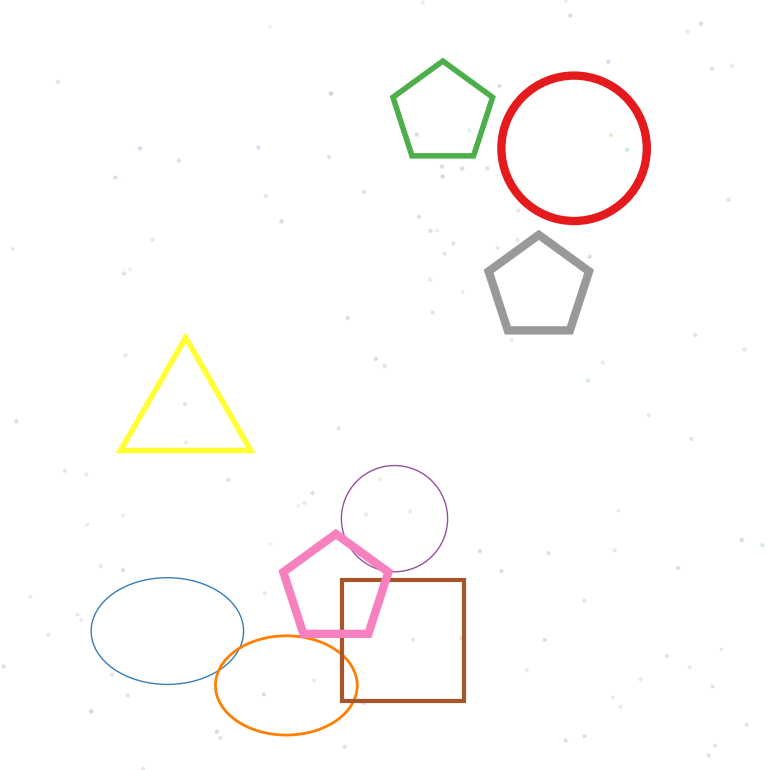[{"shape": "circle", "thickness": 3, "radius": 0.47, "center": [0.746, 0.807]}, {"shape": "oval", "thickness": 0.5, "radius": 0.5, "center": [0.217, 0.18]}, {"shape": "pentagon", "thickness": 2, "radius": 0.34, "center": [0.575, 0.853]}, {"shape": "circle", "thickness": 0.5, "radius": 0.34, "center": [0.512, 0.326]}, {"shape": "oval", "thickness": 1, "radius": 0.46, "center": [0.372, 0.11]}, {"shape": "triangle", "thickness": 2, "radius": 0.49, "center": [0.241, 0.464]}, {"shape": "square", "thickness": 1.5, "radius": 0.4, "center": [0.524, 0.168]}, {"shape": "pentagon", "thickness": 3, "radius": 0.36, "center": [0.436, 0.235]}, {"shape": "pentagon", "thickness": 3, "radius": 0.34, "center": [0.7, 0.626]}]